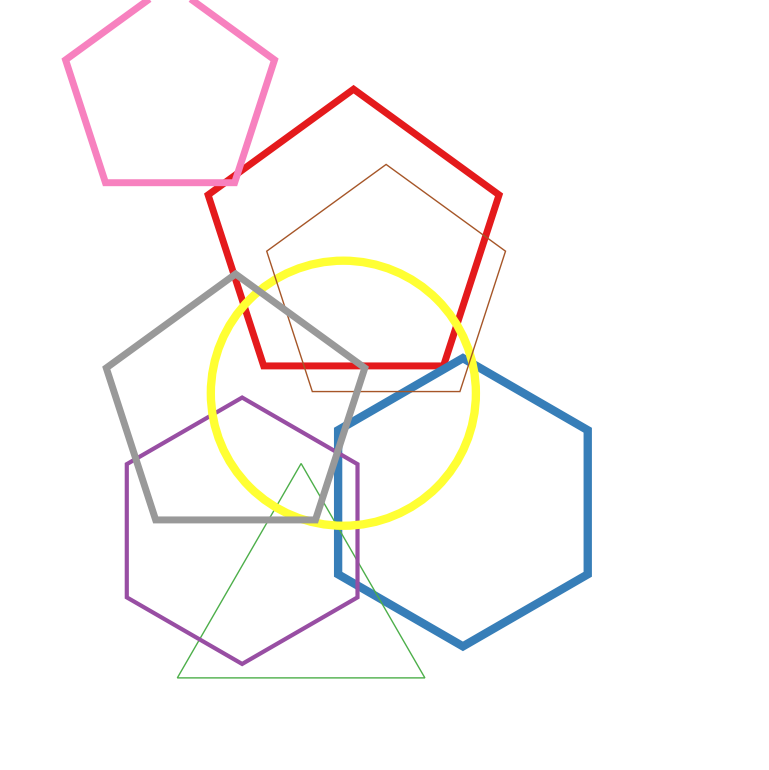[{"shape": "pentagon", "thickness": 2.5, "radius": 0.99, "center": [0.459, 0.686]}, {"shape": "hexagon", "thickness": 3, "radius": 0.94, "center": [0.601, 0.348]}, {"shape": "triangle", "thickness": 0.5, "radius": 0.93, "center": [0.391, 0.212]}, {"shape": "hexagon", "thickness": 1.5, "radius": 0.86, "center": [0.314, 0.311]}, {"shape": "circle", "thickness": 3, "radius": 0.86, "center": [0.446, 0.489]}, {"shape": "pentagon", "thickness": 0.5, "radius": 0.82, "center": [0.501, 0.623]}, {"shape": "pentagon", "thickness": 2.5, "radius": 0.71, "center": [0.221, 0.878]}, {"shape": "pentagon", "thickness": 2.5, "radius": 0.88, "center": [0.306, 0.468]}]